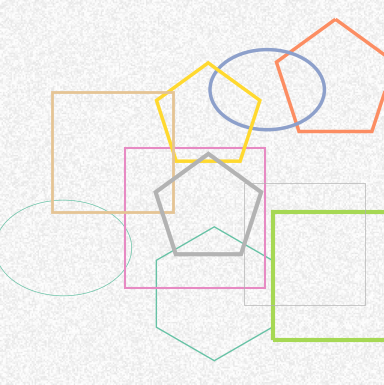[{"shape": "hexagon", "thickness": 1, "radius": 0.87, "center": [0.557, 0.237]}, {"shape": "oval", "thickness": 0.5, "radius": 0.89, "center": [0.165, 0.356]}, {"shape": "pentagon", "thickness": 2.5, "radius": 0.81, "center": [0.871, 0.789]}, {"shape": "oval", "thickness": 2.5, "radius": 0.74, "center": [0.694, 0.767]}, {"shape": "square", "thickness": 1.5, "radius": 0.91, "center": [0.507, 0.433]}, {"shape": "square", "thickness": 3, "radius": 0.83, "center": [0.875, 0.283]}, {"shape": "pentagon", "thickness": 2.5, "radius": 0.71, "center": [0.541, 0.696]}, {"shape": "square", "thickness": 2, "radius": 0.78, "center": [0.292, 0.605]}, {"shape": "square", "thickness": 0.5, "radius": 0.79, "center": [0.791, 0.366]}, {"shape": "pentagon", "thickness": 3, "radius": 0.72, "center": [0.541, 0.456]}]